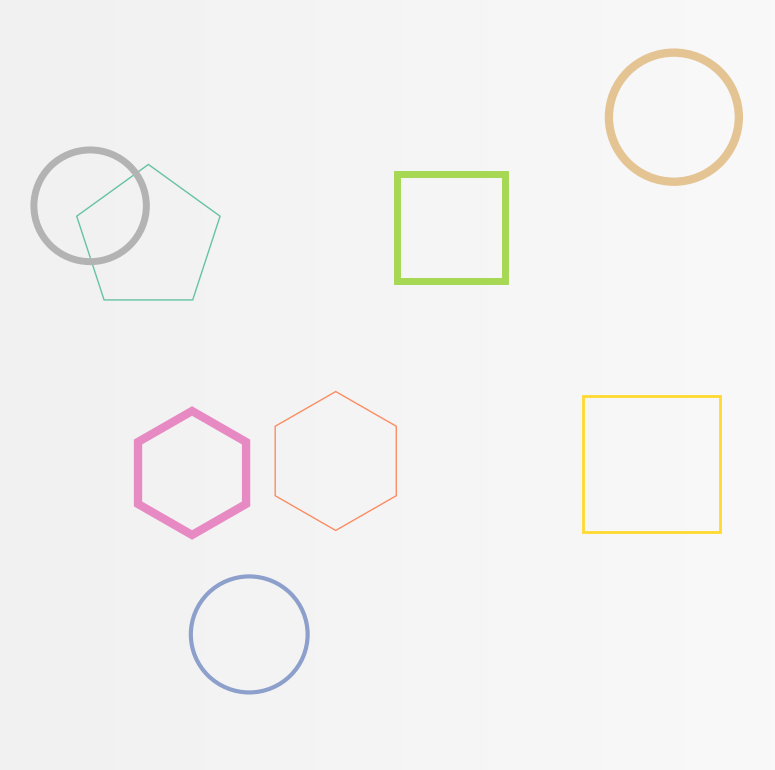[{"shape": "pentagon", "thickness": 0.5, "radius": 0.49, "center": [0.191, 0.689]}, {"shape": "hexagon", "thickness": 0.5, "radius": 0.45, "center": [0.433, 0.401]}, {"shape": "circle", "thickness": 1.5, "radius": 0.38, "center": [0.322, 0.176]}, {"shape": "hexagon", "thickness": 3, "radius": 0.4, "center": [0.248, 0.386]}, {"shape": "square", "thickness": 2.5, "radius": 0.35, "center": [0.582, 0.705]}, {"shape": "square", "thickness": 1, "radius": 0.44, "center": [0.841, 0.397]}, {"shape": "circle", "thickness": 3, "radius": 0.42, "center": [0.87, 0.848]}, {"shape": "circle", "thickness": 2.5, "radius": 0.36, "center": [0.116, 0.733]}]